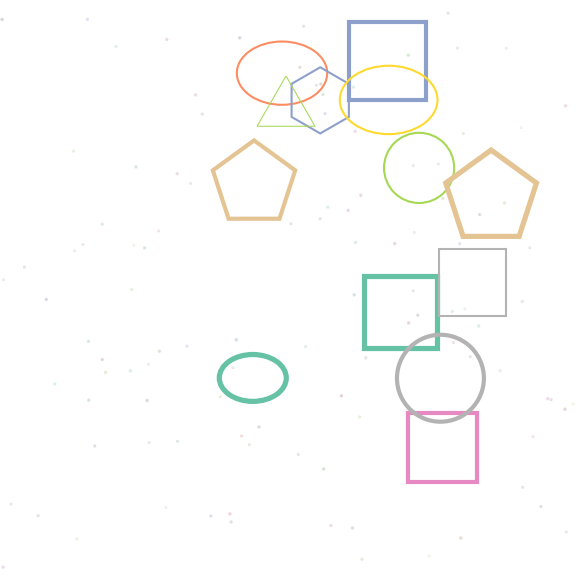[{"shape": "square", "thickness": 2.5, "radius": 0.31, "center": [0.694, 0.459]}, {"shape": "oval", "thickness": 2.5, "radius": 0.29, "center": [0.438, 0.345]}, {"shape": "oval", "thickness": 1, "radius": 0.39, "center": [0.488, 0.872]}, {"shape": "hexagon", "thickness": 1, "radius": 0.29, "center": [0.555, 0.825]}, {"shape": "square", "thickness": 2, "radius": 0.34, "center": [0.671, 0.893]}, {"shape": "square", "thickness": 2, "radius": 0.3, "center": [0.766, 0.225]}, {"shape": "circle", "thickness": 1, "radius": 0.3, "center": [0.726, 0.708]}, {"shape": "triangle", "thickness": 0.5, "radius": 0.29, "center": [0.495, 0.81]}, {"shape": "oval", "thickness": 1, "radius": 0.42, "center": [0.673, 0.826]}, {"shape": "pentagon", "thickness": 2, "radius": 0.37, "center": [0.44, 0.681]}, {"shape": "pentagon", "thickness": 2.5, "radius": 0.41, "center": [0.85, 0.657]}, {"shape": "circle", "thickness": 2, "radius": 0.38, "center": [0.763, 0.344]}, {"shape": "square", "thickness": 1, "radius": 0.29, "center": [0.818, 0.51]}]